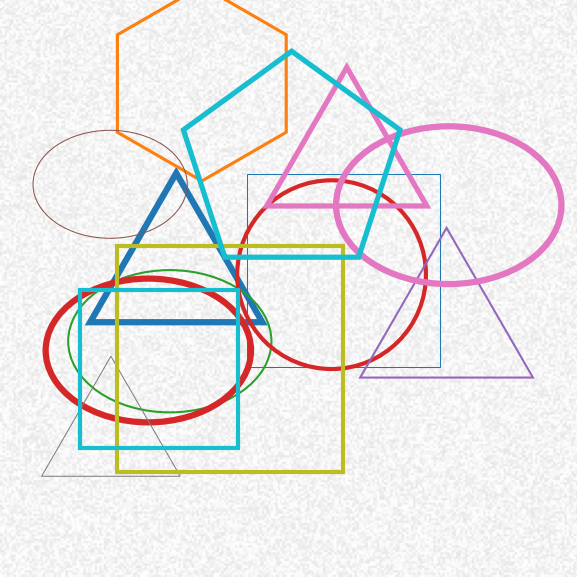[{"shape": "square", "thickness": 0.5, "radius": 0.84, "center": [0.595, 0.53]}, {"shape": "triangle", "thickness": 3, "radius": 0.86, "center": [0.305, 0.527]}, {"shape": "hexagon", "thickness": 1.5, "radius": 0.84, "center": [0.349, 0.855]}, {"shape": "oval", "thickness": 1, "radius": 0.88, "center": [0.294, 0.408]}, {"shape": "oval", "thickness": 3, "radius": 0.89, "center": [0.257, 0.392]}, {"shape": "circle", "thickness": 2, "radius": 0.82, "center": [0.574, 0.524]}, {"shape": "triangle", "thickness": 1, "radius": 0.86, "center": [0.773, 0.432]}, {"shape": "oval", "thickness": 0.5, "radius": 0.67, "center": [0.191, 0.68]}, {"shape": "oval", "thickness": 3, "radius": 0.98, "center": [0.777, 0.644]}, {"shape": "triangle", "thickness": 2.5, "radius": 0.8, "center": [0.6, 0.723]}, {"shape": "triangle", "thickness": 0.5, "radius": 0.69, "center": [0.192, 0.244]}, {"shape": "square", "thickness": 2, "radius": 0.98, "center": [0.399, 0.377]}, {"shape": "square", "thickness": 2, "radius": 0.68, "center": [0.276, 0.36]}, {"shape": "pentagon", "thickness": 2.5, "radius": 0.99, "center": [0.505, 0.713]}]